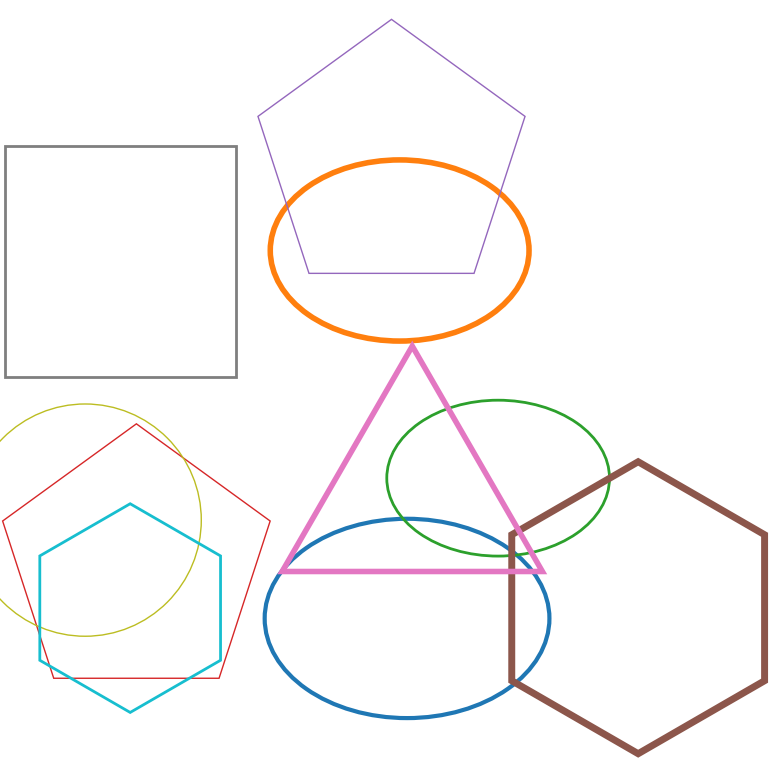[{"shape": "oval", "thickness": 1.5, "radius": 0.92, "center": [0.529, 0.197]}, {"shape": "oval", "thickness": 2, "radius": 0.84, "center": [0.519, 0.675]}, {"shape": "oval", "thickness": 1, "radius": 0.72, "center": [0.647, 0.379]}, {"shape": "pentagon", "thickness": 0.5, "radius": 0.91, "center": [0.177, 0.267]}, {"shape": "pentagon", "thickness": 0.5, "radius": 0.91, "center": [0.508, 0.793]}, {"shape": "hexagon", "thickness": 2.5, "radius": 0.95, "center": [0.829, 0.211]}, {"shape": "triangle", "thickness": 2, "radius": 0.98, "center": [0.535, 0.355]}, {"shape": "square", "thickness": 1, "radius": 0.75, "center": [0.157, 0.66]}, {"shape": "circle", "thickness": 0.5, "radius": 0.75, "center": [0.111, 0.325]}, {"shape": "hexagon", "thickness": 1, "radius": 0.68, "center": [0.169, 0.21]}]